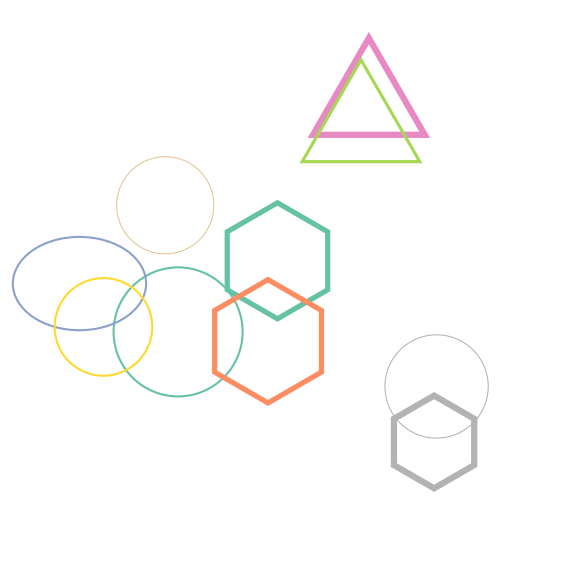[{"shape": "circle", "thickness": 1, "radius": 0.56, "center": [0.308, 0.424]}, {"shape": "hexagon", "thickness": 2.5, "radius": 0.5, "center": [0.48, 0.548]}, {"shape": "hexagon", "thickness": 2.5, "radius": 0.53, "center": [0.464, 0.408]}, {"shape": "oval", "thickness": 1, "radius": 0.58, "center": [0.138, 0.508]}, {"shape": "triangle", "thickness": 3, "radius": 0.56, "center": [0.639, 0.822]}, {"shape": "triangle", "thickness": 1.5, "radius": 0.59, "center": [0.625, 0.778]}, {"shape": "circle", "thickness": 1, "radius": 0.42, "center": [0.179, 0.433]}, {"shape": "circle", "thickness": 0.5, "radius": 0.42, "center": [0.286, 0.644]}, {"shape": "hexagon", "thickness": 3, "radius": 0.4, "center": [0.752, 0.234]}, {"shape": "circle", "thickness": 0.5, "radius": 0.45, "center": [0.756, 0.33]}]